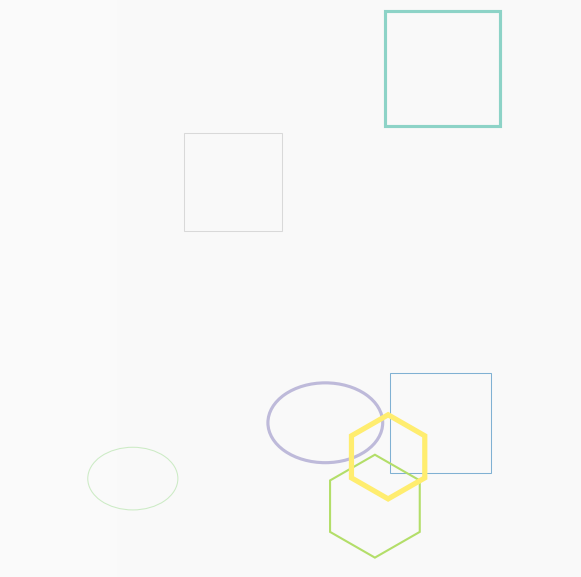[{"shape": "square", "thickness": 1.5, "radius": 0.5, "center": [0.762, 0.881]}, {"shape": "oval", "thickness": 1.5, "radius": 0.49, "center": [0.56, 0.267]}, {"shape": "square", "thickness": 0.5, "radius": 0.43, "center": [0.758, 0.266]}, {"shape": "hexagon", "thickness": 1, "radius": 0.45, "center": [0.645, 0.123]}, {"shape": "square", "thickness": 0.5, "radius": 0.42, "center": [0.401, 0.683]}, {"shape": "oval", "thickness": 0.5, "radius": 0.39, "center": [0.229, 0.17]}, {"shape": "hexagon", "thickness": 2.5, "radius": 0.36, "center": [0.668, 0.208]}]